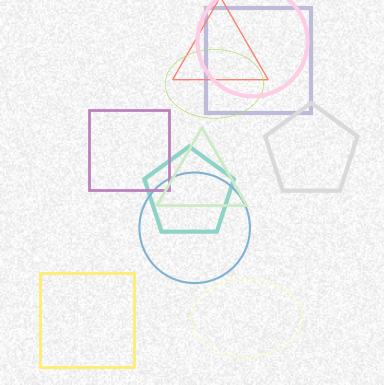[{"shape": "pentagon", "thickness": 3, "radius": 0.61, "center": [0.491, 0.497]}, {"shape": "oval", "thickness": 0.5, "radius": 0.72, "center": [0.642, 0.174]}, {"shape": "square", "thickness": 3, "radius": 0.68, "center": [0.67, 0.844]}, {"shape": "triangle", "thickness": 1, "radius": 0.72, "center": [0.572, 0.865]}, {"shape": "circle", "thickness": 1.5, "radius": 0.72, "center": [0.506, 0.408]}, {"shape": "oval", "thickness": 0.5, "radius": 0.64, "center": [0.557, 0.782]}, {"shape": "circle", "thickness": 3, "radius": 0.71, "center": [0.656, 0.893]}, {"shape": "pentagon", "thickness": 3, "radius": 0.63, "center": [0.809, 0.607]}, {"shape": "square", "thickness": 2, "radius": 0.52, "center": [0.336, 0.61]}, {"shape": "triangle", "thickness": 2, "radius": 0.67, "center": [0.524, 0.533]}, {"shape": "square", "thickness": 2, "radius": 0.61, "center": [0.226, 0.169]}]